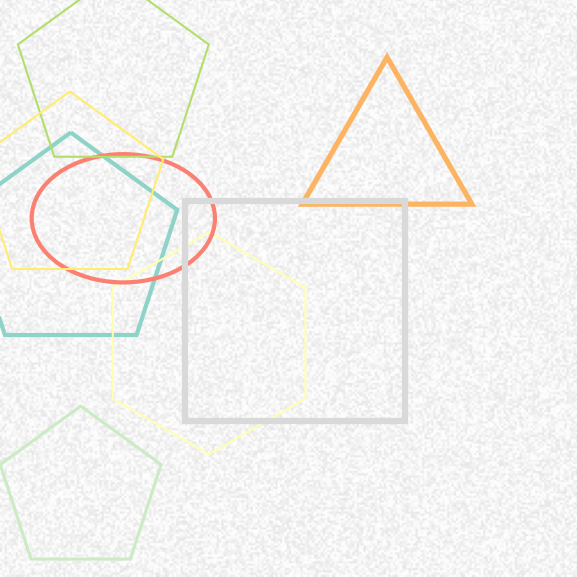[{"shape": "pentagon", "thickness": 2, "radius": 0.97, "center": [0.122, 0.576]}, {"shape": "hexagon", "thickness": 1, "radius": 0.96, "center": [0.362, 0.405]}, {"shape": "oval", "thickness": 2, "radius": 0.79, "center": [0.214, 0.621]}, {"shape": "triangle", "thickness": 2.5, "radius": 0.85, "center": [0.67, 0.73]}, {"shape": "pentagon", "thickness": 1, "radius": 0.87, "center": [0.196, 0.868]}, {"shape": "square", "thickness": 3, "radius": 0.95, "center": [0.511, 0.461]}, {"shape": "pentagon", "thickness": 1.5, "radius": 0.73, "center": [0.14, 0.15]}, {"shape": "pentagon", "thickness": 1, "radius": 0.85, "center": [0.121, 0.671]}]